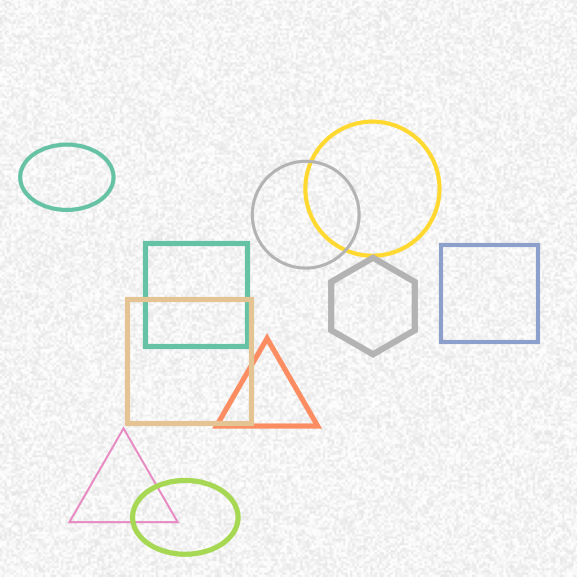[{"shape": "oval", "thickness": 2, "radius": 0.4, "center": [0.116, 0.692]}, {"shape": "square", "thickness": 2.5, "radius": 0.44, "center": [0.339, 0.489]}, {"shape": "triangle", "thickness": 2.5, "radius": 0.51, "center": [0.462, 0.312]}, {"shape": "square", "thickness": 2, "radius": 0.42, "center": [0.847, 0.491]}, {"shape": "triangle", "thickness": 1, "radius": 0.54, "center": [0.214, 0.149]}, {"shape": "oval", "thickness": 2.5, "radius": 0.46, "center": [0.321, 0.103]}, {"shape": "circle", "thickness": 2, "radius": 0.58, "center": [0.645, 0.672]}, {"shape": "square", "thickness": 2.5, "radius": 0.54, "center": [0.328, 0.374]}, {"shape": "hexagon", "thickness": 3, "radius": 0.42, "center": [0.646, 0.469]}, {"shape": "circle", "thickness": 1.5, "radius": 0.46, "center": [0.529, 0.627]}]